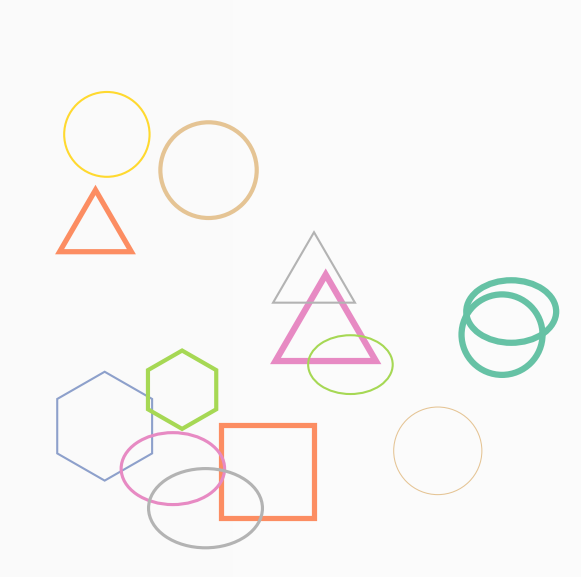[{"shape": "circle", "thickness": 3, "radius": 0.35, "center": [0.864, 0.42]}, {"shape": "oval", "thickness": 3, "radius": 0.39, "center": [0.88, 0.46]}, {"shape": "square", "thickness": 2.5, "radius": 0.4, "center": [0.461, 0.183]}, {"shape": "triangle", "thickness": 2.5, "radius": 0.36, "center": [0.164, 0.599]}, {"shape": "hexagon", "thickness": 1, "radius": 0.47, "center": [0.18, 0.261]}, {"shape": "oval", "thickness": 1.5, "radius": 0.44, "center": [0.297, 0.188]}, {"shape": "triangle", "thickness": 3, "radius": 0.5, "center": [0.56, 0.424]}, {"shape": "hexagon", "thickness": 2, "radius": 0.34, "center": [0.313, 0.324]}, {"shape": "oval", "thickness": 1, "radius": 0.36, "center": [0.603, 0.368]}, {"shape": "circle", "thickness": 1, "radius": 0.37, "center": [0.184, 0.766]}, {"shape": "circle", "thickness": 0.5, "radius": 0.38, "center": [0.753, 0.218]}, {"shape": "circle", "thickness": 2, "radius": 0.41, "center": [0.359, 0.705]}, {"shape": "oval", "thickness": 1.5, "radius": 0.49, "center": [0.354, 0.119]}, {"shape": "triangle", "thickness": 1, "radius": 0.41, "center": [0.54, 0.516]}]